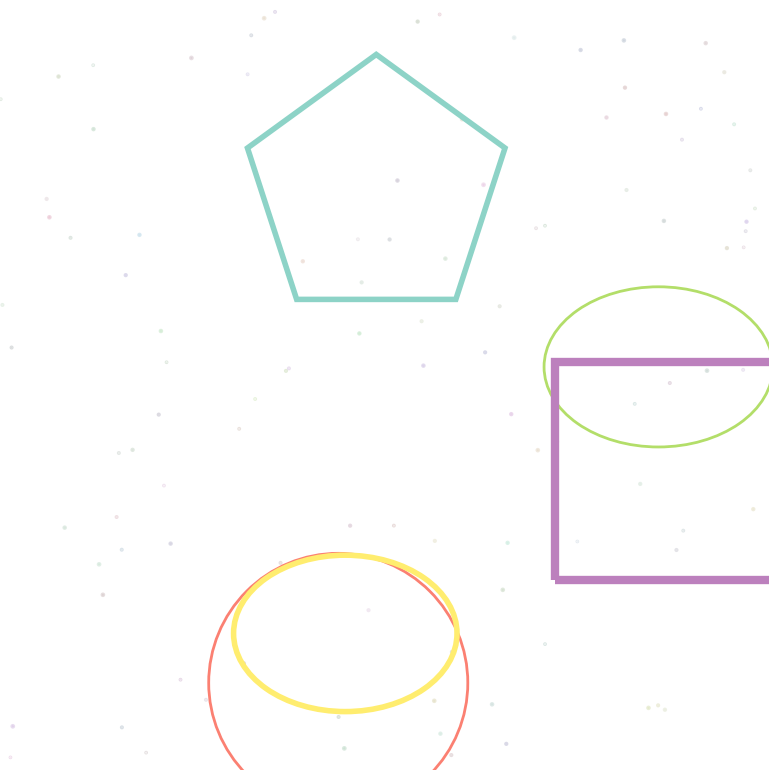[{"shape": "pentagon", "thickness": 2, "radius": 0.88, "center": [0.489, 0.753]}, {"shape": "circle", "thickness": 1, "radius": 0.84, "center": [0.439, 0.113]}, {"shape": "oval", "thickness": 1, "radius": 0.74, "center": [0.855, 0.524]}, {"shape": "square", "thickness": 3, "radius": 0.71, "center": [0.862, 0.388]}, {"shape": "oval", "thickness": 2, "radius": 0.73, "center": [0.448, 0.177]}]